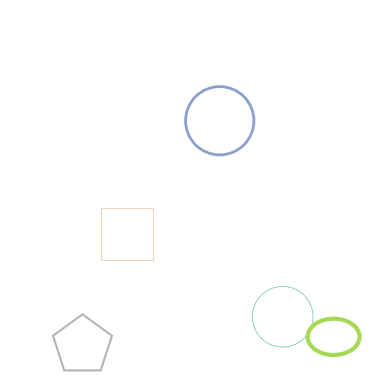[{"shape": "circle", "thickness": 0.5, "radius": 0.39, "center": [0.734, 0.177]}, {"shape": "circle", "thickness": 2, "radius": 0.44, "center": [0.571, 0.686]}, {"shape": "oval", "thickness": 3, "radius": 0.34, "center": [0.867, 0.125]}, {"shape": "square", "thickness": 0.5, "radius": 0.34, "center": [0.329, 0.392]}, {"shape": "pentagon", "thickness": 1.5, "radius": 0.4, "center": [0.214, 0.103]}]